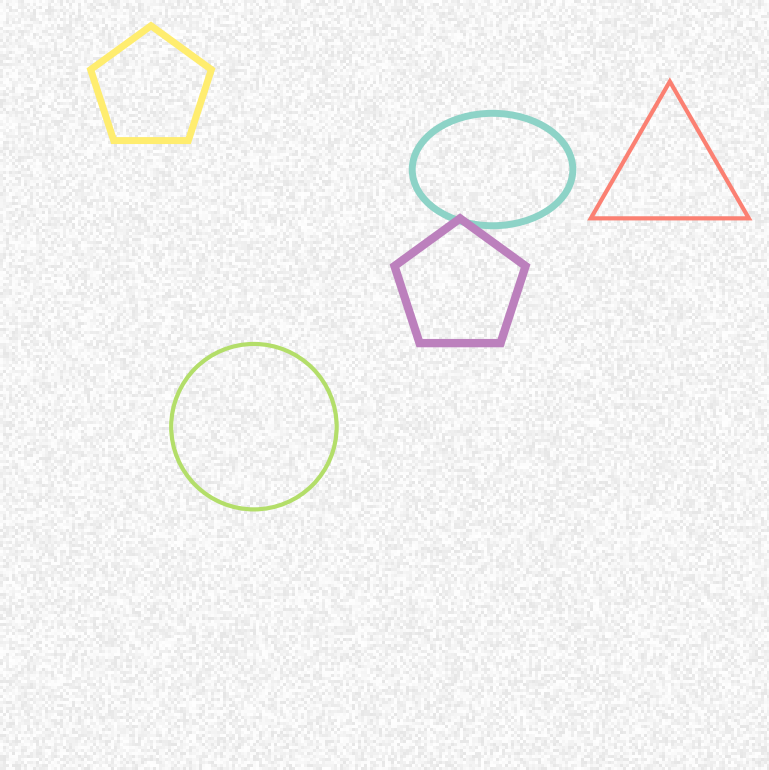[{"shape": "oval", "thickness": 2.5, "radius": 0.52, "center": [0.64, 0.78]}, {"shape": "triangle", "thickness": 1.5, "radius": 0.59, "center": [0.87, 0.776]}, {"shape": "circle", "thickness": 1.5, "radius": 0.54, "center": [0.33, 0.446]}, {"shape": "pentagon", "thickness": 3, "radius": 0.45, "center": [0.597, 0.627]}, {"shape": "pentagon", "thickness": 2.5, "radius": 0.41, "center": [0.196, 0.884]}]